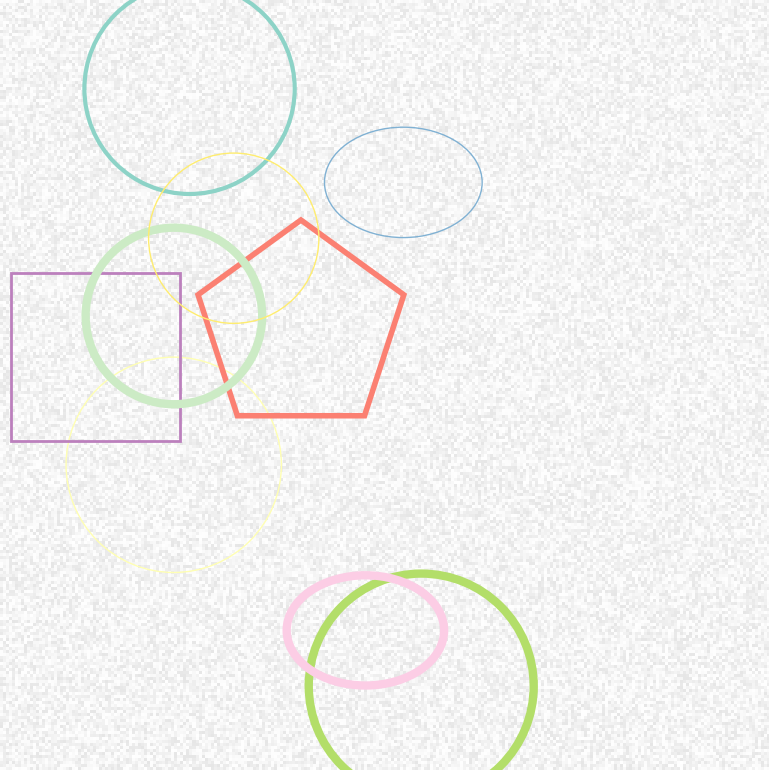[{"shape": "circle", "thickness": 1.5, "radius": 0.68, "center": [0.246, 0.885]}, {"shape": "circle", "thickness": 0.5, "radius": 0.7, "center": [0.226, 0.396]}, {"shape": "pentagon", "thickness": 2, "radius": 0.7, "center": [0.391, 0.574]}, {"shape": "oval", "thickness": 0.5, "radius": 0.51, "center": [0.524, 0.763]}, {"shape": "circle", "thickness": 3, "radius": 0.73, "center": [0.547, 0.109]}, {"shape": "oval", "thickness": 3, "radius": 0.51, "center": [0.475, 0.181]}, {"shape": "square", "thickness": 1, "radius": 0.55, "center": [0.124, 0.536]}, {"shape": "circle", "thickness": 3, "radius": 0.57, "center": [0.226, 0.59]}, {"shape": "circle", "thickness": 0.5, "radius": 0.55, "center": [0.304, 0.691]}]